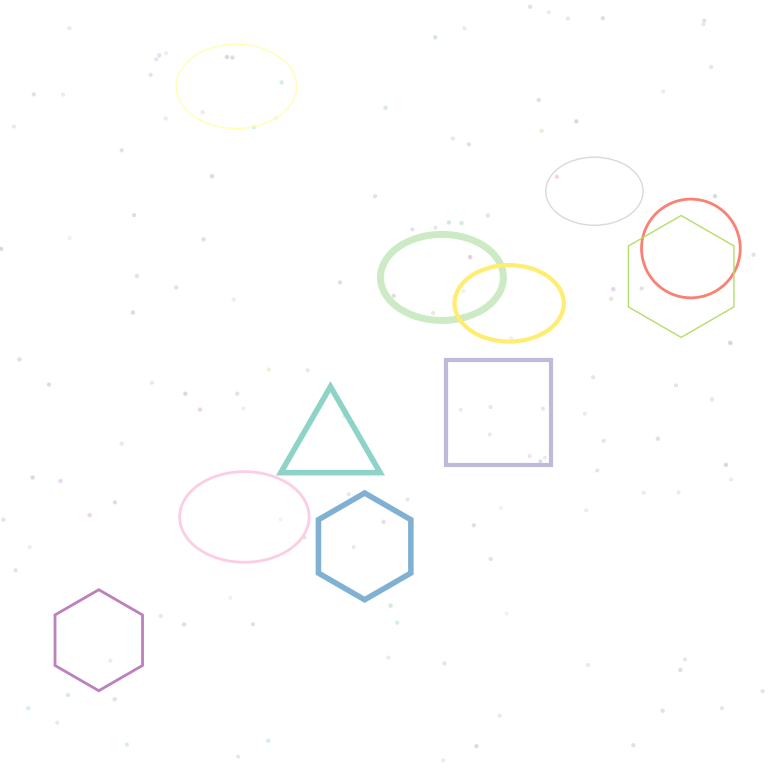[{"shape": "triangle", "thickness": 2, "radius": 0.37, "center": [0.429, 0.423]}, {"shape": "oval", "thickness": 0.5, "radius": 0.39, "center": [0.307, 0.888]}, {"shape": "square", "thickness": 1.5, "radius": 0.34, "center": [0.647, 0.464]}, {"shape": "circle", "thickness": 1, "radius": 0.32, "center": [0.897, 0.677]}, {"shape": "hexagon", "thickness": 2, "radius": 0.35, "center": [0.474, 0.29]}, {"shape": "hexagon", "thickness": 0.5, "radius": 0.4, "center": [0.885, 0.641]}, {"shape": "oval", "thickness": 1, "radius": 0.42, "center": [0.317, 0.329]}, {"shape": "oval", "thickness": 0.5, "radius": 0.32, "center": [0.772, 0.752]}, {"shape": "hexagon", "thickness": 1, "radius": 0.33, "center": [0.128, 0.169]}, {"shape": "oval", "thickness": 2.5, "radius": 0.4, "center": [0.574, 0.64]}, {"shape": "oval", "thickness": 1.5, "radius": 0.35, "center": [0.661, 0.606]}]